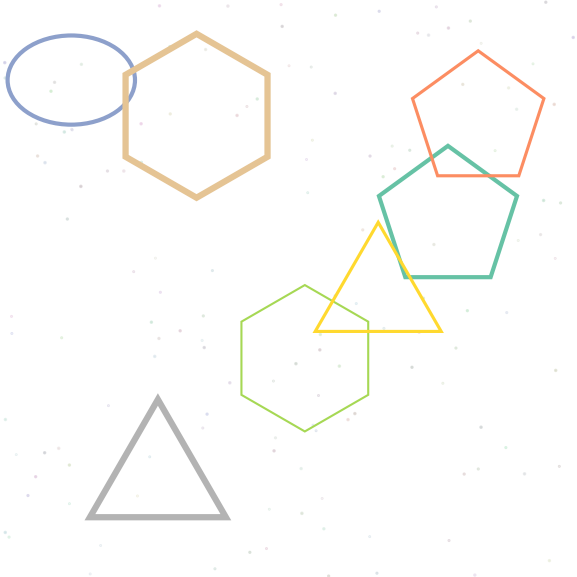[{"shape": "pentagon", "thickness": 2, "radius": 0.63, "center": [0.776, 0.621]}, {"shape": "pentagon", "thickness": 1.5, "radius": 0.6, "center": [0.828, 0.792]}, {"shape": "oval", "thickness": 2, "radius": 0.55, "center": [0.123, 0.86]}, {"shape": "hexagon", "thickness": 1, "radius": 0.63, "center": [0.528, 0.379]}, {"shape": "triangle", "thickness": 1.5, "radius": 0.63, "center": [0.655, 0.488]}, {"shape": "hexagon", "thickness": 3, "radius": 0.71, "center": [0.34, 0.799]}, {"shape": "triangle", "thickness": 3, "radius": 0.68, "center": [0.273, 0.171]}]